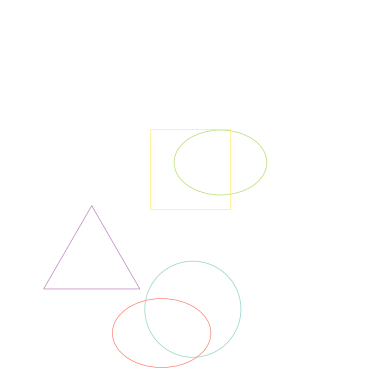[{"shape": "circle", "thickness": 0.5, "radius": 0.62, "center": [0.501, 0.197]}, {"shape": "oval", "thickness": 0.5, "radius": 0.64, "center": [0.42, 0.135]}, {"shape": "oval", "thickness": 0.5, "radius": 0.6, "center": [0.573, 0.578]}, {"shape": "triangle", "thickness": 0.5, "radius": 0.72, "center": [0.238, 0.322]}, {"shape": "square", "thickness": 0.5, "radius": 0.52, "center": [0.494, 0.562]}]